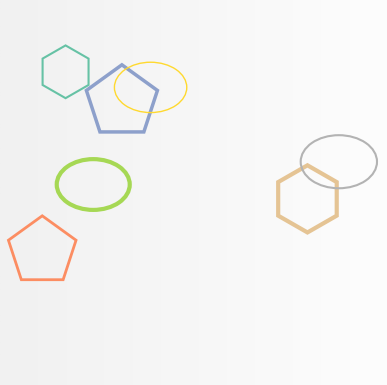[{"shape": "hexagon", "thickness": 1.5, "radius": 0.34, "center": [0.169, 0.814]}, {"shape": "pentagon", "thickness": 2, "radius": 0.46, "center": [0.109, 0.348]}, {"shape": "pentagon", "thickness": 2.5, "radius": 0.48, "center": [0.315, 0.735]}, {"shape": "oval", "thickness": 3, "radius": 0.47, "center": [0.241, 0.521]}, {"shape": "oval", "thickness": 1, "radius": 0.47, "center": [0.389, 0.773]}, {"shape": "hexagon", "thickness": 3, "radius": 0.44, "center": [0.793, 0.483]}, {"shape": "oval", "thickness": 1.5, "radius": 0.49, "center": [0.874, 0.58]}]